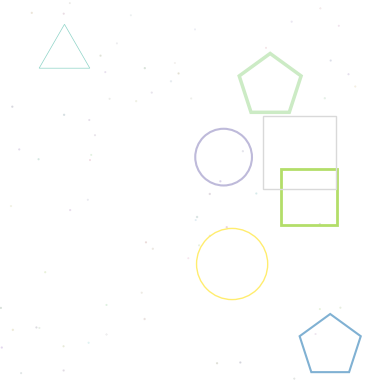[{"shape": "triangle", "thickness": 0.5, "radius": 0.38, "center": [0.167, 0.861]}, {"shape": "circle", "thickness": 1.5, "radius": 0.37, "center": [0.581, 0.592]}, {"shape": "pentagon", "thickness": 1.5, "radius": 0.42, "center": [0.858, 0.101]}, {"shape": "square", "thickness": 2, "radius": 0.37, "center": [0.802, 0.489]}, {"shape": "square", "thickness": 1, "radius": 0.48, "center": [0.778, 0.603]}, {"shape": "pentagon", "thickness": 2.5, "radius": 0.42, "center": [0.702, 0.777]}, {"shape": "circle", "thickness": 1, "radius": 0.46, "center": [0.603, 0.314]}]